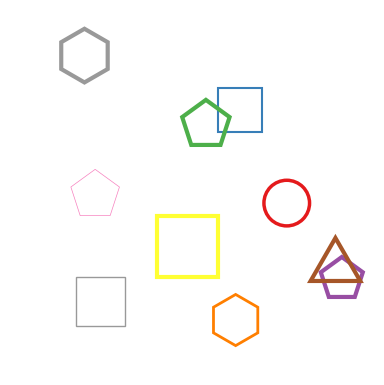[{"shape": "circle", "thickness": 2.5, "radius": 0.3, "center": [0.745, 0.473]}, {"shape": "square", "thickness": 1.5, "radius": 0.29, "center": [0.624, 0.713]}, {"shape": "pentagon", "thickness": 3, "radius": 0.32, "center": [0.535, 0.676]}, {"shape": "pentagon", "thickness": 3, "radius": 0.29, "center": [0.888, 0.275]}, {"shape": "hexagon", "thickness": 2, "radius": 0.33, "center": [0.612, 0.169]}, {"shape": "square", "thickness": 3, "radius": 0.4, "center": [0.486, 0.36]}, {"shape": "triangle", "thickness": 3, "radius": 0.37, "center": [0.871, 0.307]}, {"shape": "pentagon", "thickness": 0.5, "radius": 0.33, "center": [0.247, 0.494]}, {"shape": "hexagon", "thickness": 3, "radius": 0.35, "center": [0.219, 0.856]}, {"shape": "square", "thickness": 1, "radius": 0.31, "center": [0.261, 0.217]}]